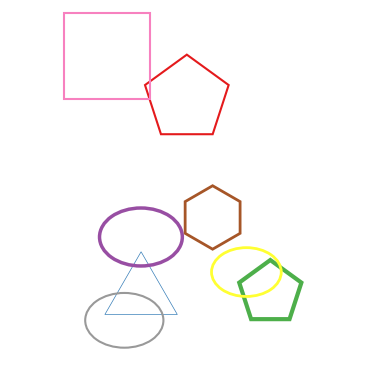[{"shape": "pentagon", "thickness": 1.5, "radius": 0.57, "center": [0.485, 0.744]}, {"shape": "triangle", "thickness": 0.5, "radius": 0.54, "center": [0.366, 0.237]}, {"shape": "pentagon", "thickness": 3, "radius": 0.42, "center": [0.702, 0.24]}, {"shape": "oval", "thickness": 2.5, "radius": 0.54, "center": [0.366, 0.384]}, {"shape": "oval", "thickness": 2, "radius": 0.45, "center": [0.64, 0.293]}, {"shape": "hexagon", "thickness": 2, "radius": 0.41, "center": [0.552, 0.435]}, {"shape": "square", "thickness": 1.5, "radius": 0.56, "center": [0.278, 0.855]}, {"shape": "oval", "thickness": 1.5, "radius": 0.51, "center": [0.323, 0.168]}]